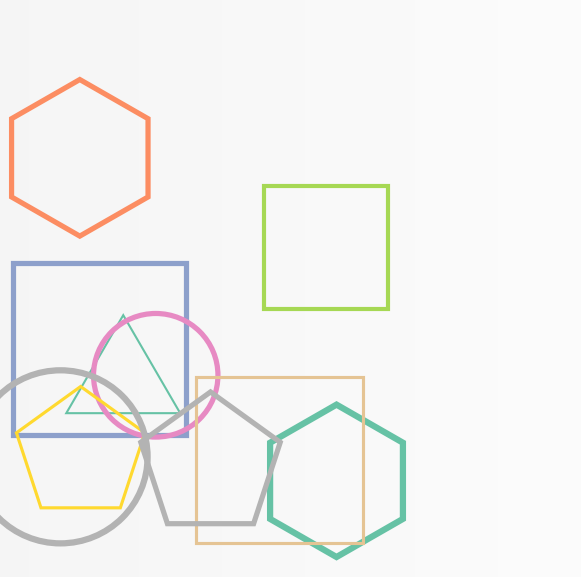[{"shape": "hexagon", "thickness": 3, "radius": 0.66, "center": [0.579, 0.167]}, {"shape": "triangle", "thickness": 1, "radius": 0.57, "center": [0.212, 0.34]}, {"shape": "hexagon", "thickness": 2.5, "radius": 0.68, "center": [0.137, 0.726]}, {"shape": "square", "thickness": 2.5, "radius": 0.74, "center": [0.171, 0.395]}, {"shape": "circle", "thickness": 2.5, "radius": 0.54, "center": [0.268, 0.349]}, {"shape": "square", "thickness": 2, "radius": 0.53, "center": [0.561, 0.571]}, {"shape": "pentagon", "thickness": 1.5, "radius": 0.58, "center": [0.139, 0.214]}, {"shape": "square", "thickness": 1.5, "radius": 0.72, "center": [0.481, 0.203]}, {"shape": "pentagon", "thickness": 2.5, "radius": 0.63, "center": [0.362, 0.194]}, {"shape": "circle", "thickness": 3, "radius": 0.75, "center": [0.104, 0.208]}]